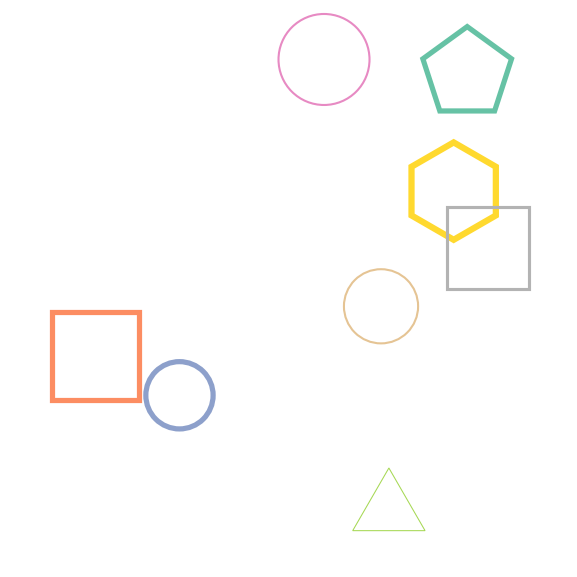[{"shape": "pentagon", "thickness": 2.5, "radius": 0.4, "center": [0.809, 0.872]}, {"shape": "square", "thickness": 2.5, "radius": 0.38, "center": [0.165, 0.383]}, {"shape": "circle", "thickness": 2.5, "radius": 0.29, "center": [0.311, 0.315]}, {"shape": "circle", "thickness": 1, "radius": 0.39, "center": [0.561, 0.896]}, {"shape": "triangle", "thickness": 0.5, "radius": 0.36, "center": [0.673, 0.116]}, {"shape": "hexagon", "thickness": 3, "radius": 0.42, "center": [0.786, 0.668]}, {"shape": "circle", "thickness": 1, "radius": 0.32, "center": [0.66, 0.469]}, {"shape": "square", "thickness": 1.5, "radius": 0.36, "center": [0.845, 0.57]}]